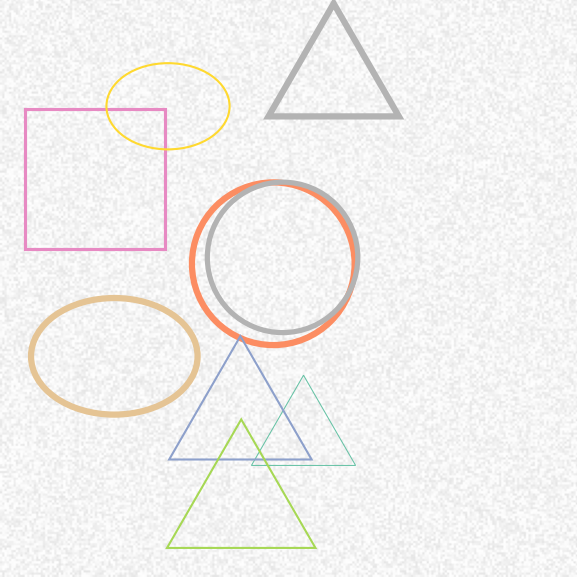[{"shape": "triangle", "thickness": 0.5, "radius": 0.52, "center": [0.526, 0.245]}, {"shape": "circle", "thickness": 3, "radius": 0.7, "center": [0.473, 0.542]}, {"shape": "triangle", "thickness": 1, "radius": 0.71, "center": [0.416, 0.275]}, {"shape": "square", "thickness": 1.5, "radius": 0.6, "center": [0.165, 0.689]}, {"shape": "triangle", "thickness": 1, "radius": 0.74, "center": [0.418, 0.125]}, {"shape": "oval", "thickness": 1, "radius": 0.53, "center": [0.291, 0.815]}, {"shape": "oval", "thickness": 3, "radius": 0.72, "center": [0.198, 0.382]}, {"shape": "circle", "thickness": 2.5, "radius": 0.65, "center": [0.489, 0.553]}, {"shape": "triangle", "thickness": 3, "radius": 0.65, "center": [0.578, 0.863]}]